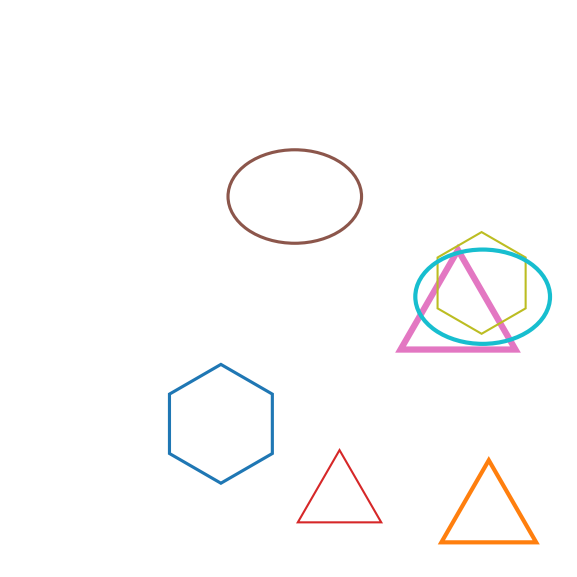[{"shape": "hexagon", "thickness": 1.5, "radius": 0.51, "center": [0.383, 0.265]}, {"shape": "triangle", "thickness": 2, "radius": 0.47, "center": [0.846, 0.107]}, {"shape": "triangle", "thickness": 1, "radius": 0.42, "center": [0.588, 0.136]}, {"shape": "oval", "thickness": 1.5, "radius": 0.58, "center": [0.51, 0.659]}, {"shape": "triangle", "thickness": 3, "radius": 0.57, "center": [0.793, 0.451]}, {"shape": "hexagon", "thickness": 1, "radius": 0.44, "center": [0.834, 0.509]}, {"shape": "oval", "thickness": 2, "radius": 0.58, "center": [0.836, 0.485]}]